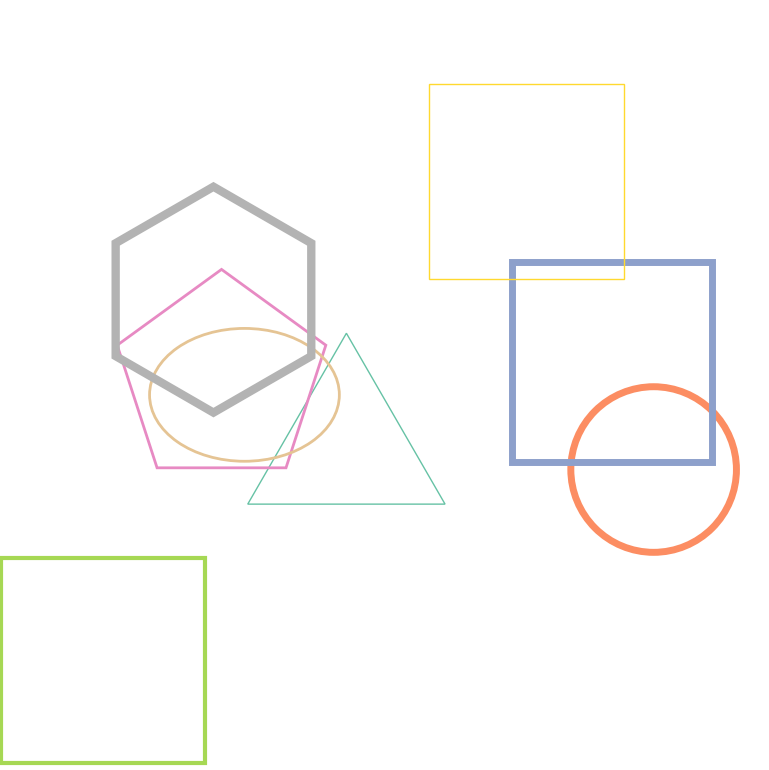[{"shape": "triangle", "thickness": 0.5, "radius": 0.74, "center": [0.45, 0.419]}, {"shape": "circle", "thickness": 2.5, "radius": 0.54, "center": [0.849, 0.39]}, {"shape": "square", "thickness": 2.5, "radius": 0.65, "center": [0.795, 0.53]}, {"shape": "pentagon", "thickness": 1, "radius": 0.71, "center": [0.288, 0.508]}, {"shape": "square", "thickness": 1.5, "radius": 0.66, "center": [0.134, 0.142]}, {"shape": "square", "thickness": 0.5, "radius": 0.63, "center": [0.684, 0.765]}, {"shape": "oval", "thickness": 1, "radius": 0.62, "center": [0.317, 0.487]}, {"shape": "hexagon", "thickness": 3, "radius": 0.73, "center": [0.277, 0.611]}]